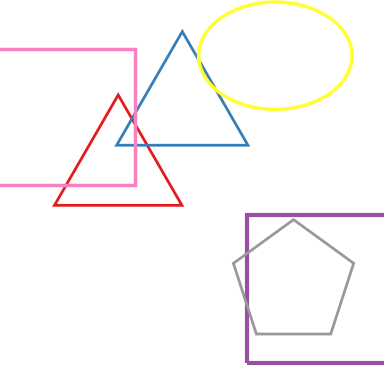[{"shape": "triangle", "thickness": 2, "radius": 0.96, "center": [0.307, 0.562]}, {"shape": "triangle", "thickness": 2, "radius": 0.98, "center": [0.474, 0.721]}, {"shape": "square", "thickness": 3, "radius": 0.97, "center": [0.836, 0.25]}, {"shape": "oval", "thickness": 2.5, "radius": 1.0, "center": [0.715, 0.855]}, {"shape": "square", "thickness": 2.5, "radius": 0.88, "center": [0.173, 0.697]}, {"shape": "pentagon", "thickness": 2, "radius": 0.82, "center": [0.762, 0.265]}]